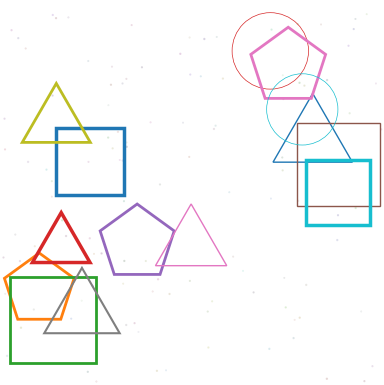[{"shape": "square", "thickness": 2.5, "radius": 0.44, "center": [0.233, 0.58]}, {"shape": "triangle", "thickness": 1, "radius": 0.6, "center": [0.812, 0.638]}, {"shape": "pentagon", "thickness": 2, "radius": 0.48, "center": [0.102, 0.248]}, {"shape": "square", "thickness": 2, "radius": 0.56, "center": [0.138, 0.17]}, {"shape": "triangle", "thickness": 2.5, "radius": 0.43, "center": [0.159, 0.361]}, {"shape": "circle", "thickness": 0.5, "radius": 0.5, "center": [0.702, 0.868]}, {"shape": "pentagon", "thickness": 2, "radius": 0.51, "center": [0.356, 0.369]}, {"shape": "square", "thickness": 1, "radius": 0.54, "center": [0.88, 0.572]}, {"shape": "pentagon", "thickness": 2, "radius": 0.51, "center": [0.749, 0.827]}, {"shape": "triangle", "thickness": 1, "radius": 0.53, "center": [0.496, 0.363]}, {"shape": "triangle", "thickness": 1.5, "radius": 0.57, "center": [0.213, 0.191]}, {"shape": "triangle", "thickness": 2, "radius": 0.51, "center": [0.146, 0.681]}, {"shape": "circle", "thickness": 0.5, "radius": 0.46, "center": [0.785, 0.716]}, {"shape": "square", "thickness": 2.5, "radius": 0.42, "center": [0.878, 0.5]}]